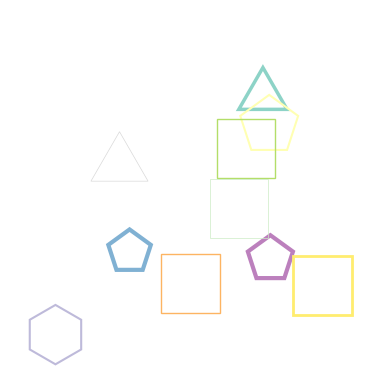[{"shape": "triangle", "thickness": 2.5, "radius": 0.36, "center": [0.683, 0.752]}, {"shape": "pentagon", "thickness": 1.5, "radius": 0.4, "center": [0.699, 0.675]}, {"shape": "hexagon", "thickness": 1.5, "radius": 0.39, "center": [0.144, 0.131]}, {"shape": "pentagon", "thickness": 3, "radius": 0.29, "center": [0.337, 0.346]}, {"shape": "square", "thickness": 1, "radius": 0.38, "center": [0.496, 0.264]}, {"shape": "square", "thickness": 1, "radius": 0.38, "center": [0.639, 0.614]}, {"shape": "triangle", "thickness": 0.5, "radius": 0.43, "center": [0.31, 0.572]}, {"shape": "pentagon", "thickness": 3, "radius": 0.31, "center": [0.702, 0.327]}, {"shape": "square", "thickness": 0.5, "radius": 0.38, "center": [0.621, 0.459]}, {"shape": "square", "thickness": 2, "radius": 0.38, "center": [0.838, 0.258]}]